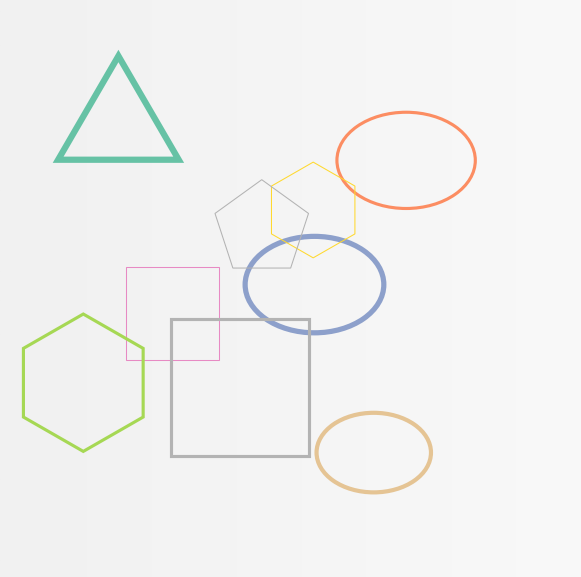[{"shape": "triangle", "thickness": 3, "radius": 0.6, "center": [0.204, 0.782]}, {"shape": "oval", "thickness": 1.5, "radius": 0.6, "center": [0.699, 0.721]}, {"shape": "oval", "thickness": 2.5, "radius": 0.6, "center": [0.541, 0.506]}, {"shape": "square", "thickness": 0.5, "radius": 0.4, "center": [0.297, 0.457]}, {"shape": "hexagon", "thickness": 1.5, "radius": 0.59, "center": [0.143, 0.336]}, {"shape": "hexagon", "thickness": 0.5, "radius": 0.41, "center": [0.539, 0.636]}, {"shape": "oval", "thickness": 2, "radius": 0.49, "center": [0.643, 0.215]}, {"shape": "pentagon", "thickness": 0.5, "radius": 0.42, "center": [0.45, 0.603]}, {"shape": "square", "thickness": 1.5, "radius": 0.59, "center": [0.412, 0.328]}]